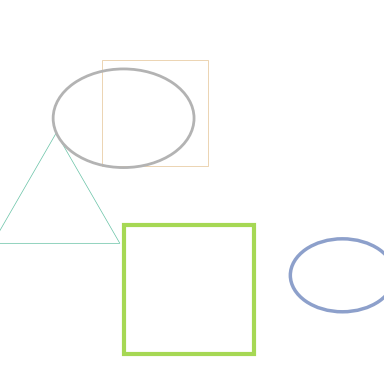[{"shape": "triangle", "thickness": 0.5, "radius": 0.95, "center": [0.146, 0.463]}, {"shape": "oval", "thickness": 2.5, "radius": 0.68, "center": [0.889, 0.285]}, {"shape": "square", "thickness": 3, "radius": 0.84, "center": [0.491, 0.247]}, {"shape": "square", "thickness": 0.5, "radius": 0.69, "center": [0.402, 0.707]}, {"shape": "oval", "thickness": 2, "radius": 0.91, "center": [0.321, 0.693]}]